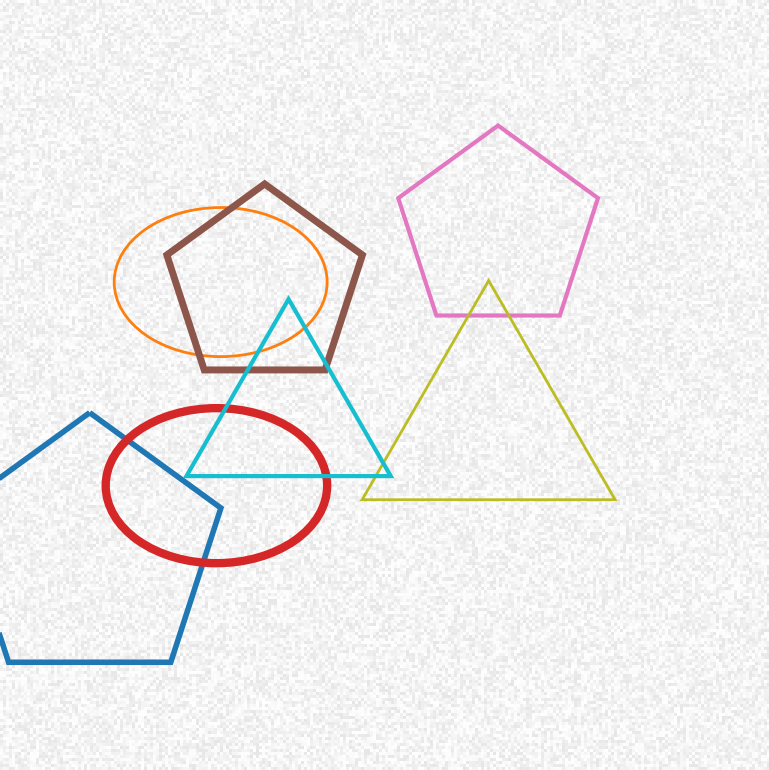[{"shape": "pentagon", "thickness": 2, "radius": 0.9, "center": [0.116, 0.285]}, {"shape": "oval", "thickness": 1, "radius": 0.69, "center": [0.287, 0.634]}, {"shape": "oval", "thickness": 3, "radius": 0.72, "center": [0.281, 0.369]}, {"shape": "pentagon", "thickness": 2.5, "radius": 0.67, "center": [0.344, 0.628]}, {"shape": "pentagon", "thickness": 1.5, "radius": 0.68, "center": [0.647, 0.701]}, {"shape": "triangle", "thickness": 1, "radius": 0.95, "center": [0.635, 0.446]}, {"shape": "triangle", "thickness": 1.5, "radius": 0.77, "center": [0.375, 0.458]}]